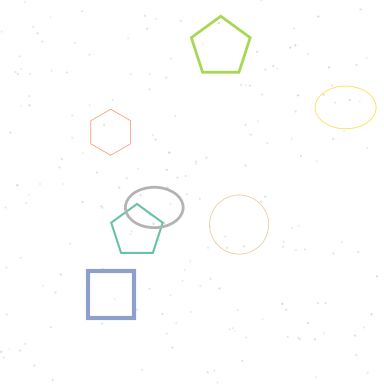[{"shape": "pentagon", "thickness": 1.5, "radius": 0.35, "center": [0.356, 0.4]}, {"shape": "hexagon", "thickness": 0.5, "radius": 0.3, "center": [0.288, 0.656]}, {"shape": "square", "thickness": 3, "radius": 0.3, "center": [0.288, 0.234]}, {"shape": "pentagon", "thickness": 2, "radius": 0.4, "center": [0.573, 0.877]}, {"shape": "oval", "thickness": 0.5, "radius": 0.4, "center": [0.898, 0.721]}, {"shape": "circle", "thickness": 0.5, "radius": 0.38, "center": [0.621, 0.417]}, {"shape": "oval", "thickness": 2, "radius": 0.37, "center": [0.401, 0.461]}]